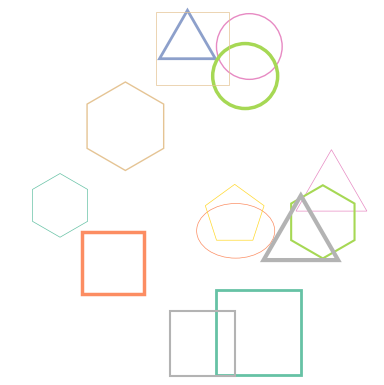[{"shape": "square", "thickness": 2, "radius": 0.55, "center": [0.672, 0.137]}, {"shape": "hexagon", "thickness": 0.5, "radius": 0.41, "center": [0.156, 0.467]}, {"shape": "oval", "thickness": 0.5, "radius": 0.51, "center": [0.612, 0.4]}, {"shape": "square", "thickness": 2.5, "radius": 0.4, "center": [0.295, 0.318]}, {"shape": "triangle", "thickness": 2, "radius": 0.42, "center": [0.487, 0.889]}, {"shape": "triangle", "thickness": 0.5, "radius": 0.53, "center": [0.861, 0.505]}, {"shape": "circle", "thickness": 1, "radius": 0.43, "center": [0.648, 0.879]}, {"shape": "circle", "thickness": 2.5, "radius": 0.42, "center": [0.637, 0.802]}, {"shape": "hexagon", "thickness": 1.5, "radius": 0.48, "center": [0.839, 0.424]}, {"shape": "pentagon", "thickness": 0.5, "radius": 0.4, "center": [0.61, 0.441]}, {"shape": "square", "thickness": 0.5, "radius": 0.47, "center": [0.501, 0.874]}, {"shape": "hexagon", "thickness": 1, "radius": 0.57, "center": [0.326, 0.672]}, {"shape": "square", "thickness": 1.5, "radius": 0.42, "center": [0.525, 0.107]}, {"shape": "triangle", "thickness": 3, "radius": 0.56, "center": [0.781, 0.38]}]